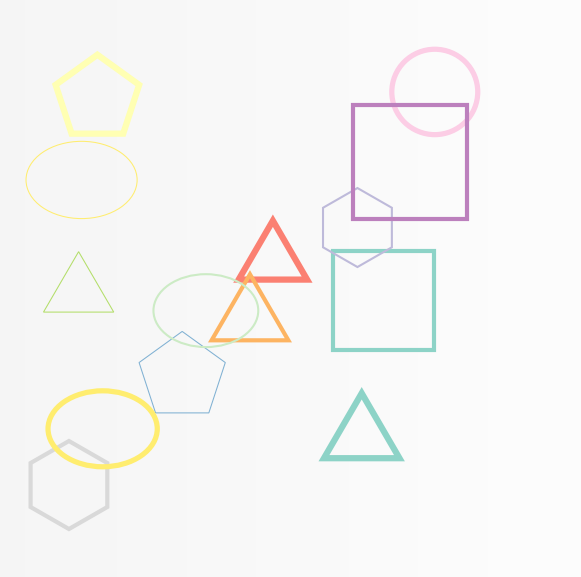[{"shape": "square", "thickness": 2, "radius": 0.43, "center": [0.66, 0.479]}, {"shape": "triangle", "thickness": 3, "radius": 0.37, "center": [0.622, 0.243]}, {"shape": "pentagon", "thickness": 3, "radius": 0.38, "center": [0.168, 0.829]}, {"shape": "hexagon", "thickness": 1, "radius": 0.34, "center": [0.615, 0.605]}, {"shape": "triangle", "thickness": 3, "radius": 0.34, "center": [0.469, 0.549]}, {"shape": "pentagon", "thickness": 0.5, "radius": 0.39, "center": [0.313, 0.347]}, {"shape": "triangle", "thickness": 2, "radius": 0.38, "center": [0.43, 0.448]}, {"shape": "triangle", "thickness": 0.5, "radius": 0.35, "center": [0.135, 0.494]}, {"shape": "circle", "thickness": 2.5, "radius": 0.37, "center": [0.748, 0.84]}, {"shape": "hexagon", "thickness": 2, "radius": 0.38, "center": [0.119, 0.159]}, {"shape": "square", "thickness": 2, "radius": 0.49, "center": [0.706, 0.719]}, {"shape": "oval", "thickness": 1, "radius": 0.45, "center": [0.354, 0.461]}, {"shape": "oval", "thickness": 0.5, "radius": 0.48, "center": [0.14, 0.688]}, {"shape": "oval", "thickness": 2.5, "radius": 0.47, "center": [0.177, 0.257]}]